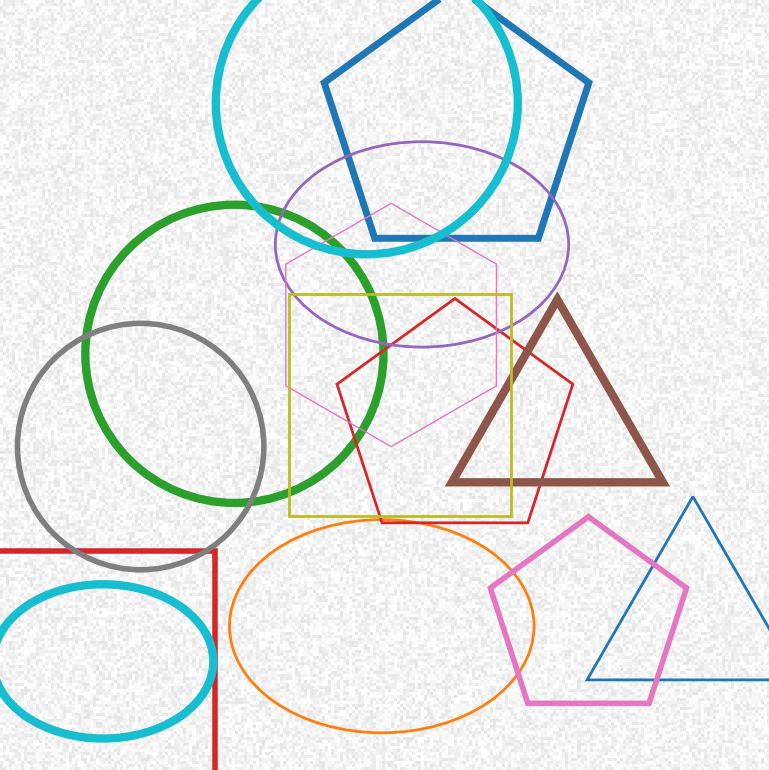[{"shape": "triangle", "thickness": 1, "radius": 0.79, "center": [0.9, 0.196]}, {"shape": "pentagon", "thickness": 2.5, "radius": 0.9, "center": [0.593, 0.837]}, {"shape": "oval", "thickness": 1, "radius": 0.99, "center": [0.496, 0.187]}, {"shape": "circle", "thickness": 3, "radius": 0.97, "center": [0.304, 0.54]}, {"shape": "pentagon", "thickness": 1, "radius": 0.81, "center": [0.591, 0.451]}, {"shape": "square", "thickness": 2, "radius": 0.73, "center": [0.134, 0.138]}, {"shape": "oval", "thickness": 1, "radius": 0.95, "center": [0.548, 0.683]}, {"shape": "triangle", "thickness": 3, "radius": 0.79, "center": [0.724, 0.453]}, {"shape": "hexagon", "thickness": 0.5, "radius": 0.79, "center": [0.508, 0.578]}, {"shape": "pentagon", "thickness": 2, "radius": 0.67, "center": [0.764, 0.195]}, {"shape": "circle", "thickness": 2, "radius": 0.8, "center": [0.183, 0.42]}, {"shape": "square", "thickness": 1, "radius": 0.72, "center": [0.519, 0.474]}, {"shape": "circle", "thickness": 3, "radius": 0.98, "center": [0.476, 0.866]}, {"shape": "oval", "thickness": 3, "radius": 0.72, "center": [0.134, 0.141]}]